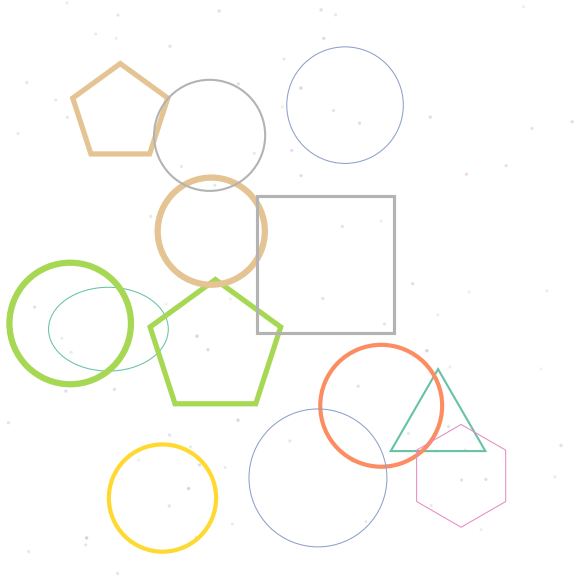[{"shape": "triangle", "thickness": 1, "radius": 0.47, "center": [0.758, 0.265]}, {"shape": "oval", "thickness": 0.5, "radius": 0.52, "center": [0.188, 0.429]}, {"shape": "circle", "thickness": 2, "radius": 0.53, "center": [0.66, 0.296]}, {"shape": "circle", "thickness": 0.5, "radius": 0.5, "center": [0.597, 0.817]}, {"shape": "circle", "thickness": 0.5, "radius": 0.6, "center": [0.551, 0.172]}, {"shape": "hexagon", "thickness": 0.5, "radius": 0.45, "center": [0.799, 0.175]}, {"shape": "pentagon", "thickness": 2.5, "radius": 0.59, "center": [0.373, 0.396]}, {"shape": "circle", "thickness": 3, "radius": 0.53, "center": [0.122, 0.439]}, {"shape": "circle", "thickness": 2, "radius": 0.46, "center": [0.281, 0.137]}, {"shape": "circle", "thickness": 3, "radius": 0.46, "center": [0.366, 0.599]}, {"shape": "pentagon", "thickness": 2.5, "radius": 0.43, "center": [0.208, 0.803]}, {"shape": "circle", "thickness": 1, "radius": 0.48, "center": [0.363, 0.765]}, {"shape": "square", "thickness": 1.5, "radius": 0.59, "center": [0.564, 0.542]}]